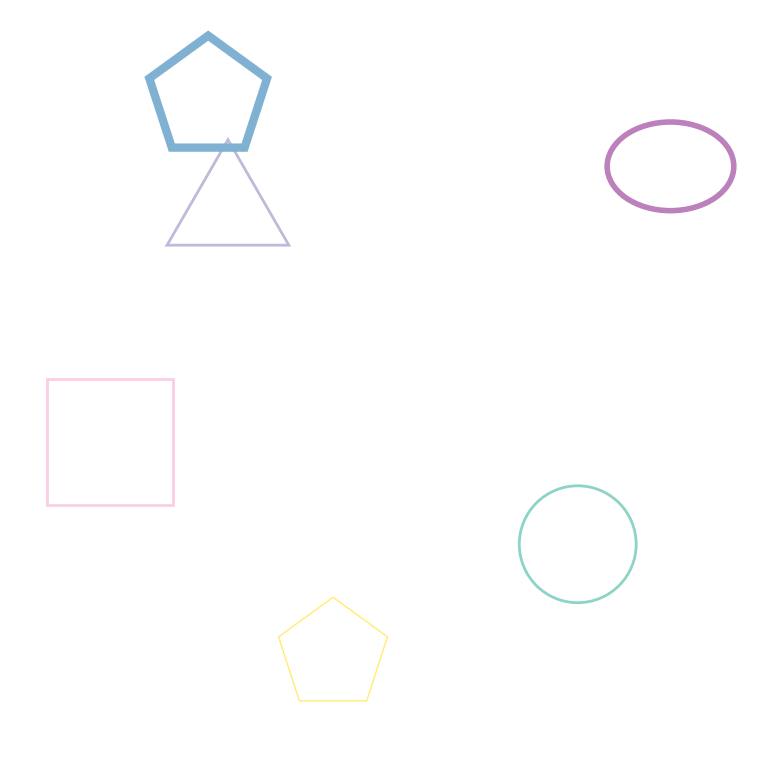[{"shape": "circle", "thickness": 1, "radius": 0.38, "center": [0.75, 0.293]}, {"shape": "triangle", "thickness": 1, "radius": 0.46, "center": [0.296, 0.727]}, {"shape": "pentagon", "thickness": 3, "radius": 0.4, "center": [0.27, 0.873]}, {"shape": "square", "thickness": 1, "radius": 0.41, "center": [0.143, 0.426]}, {"shape": "oval", "thickness": 2, "radius": 0.41, "center": [0.871, 0.784]}, {"shape": "pentagon", "thickness": 0.5, "radius": 0.37, "center": [0.433, 0.15]}]